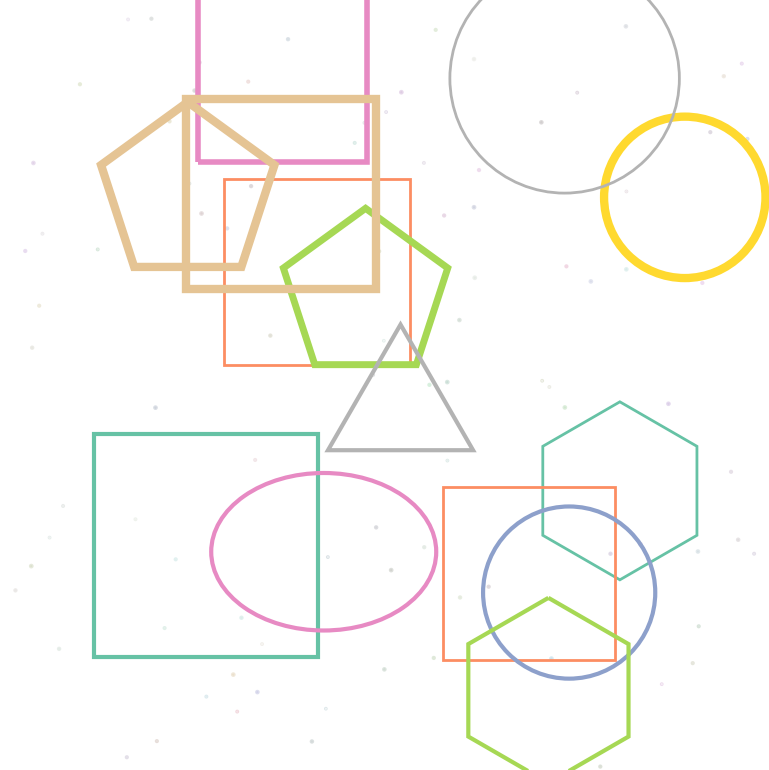[{"shape": "hexagon", "thickness": 1, "radius": 0.58, "center": [0.805, 0.363]}, {"shape": "square", "thickness": 1.5, "radius": 0.72, "center": [0.267, 0.292]}, {"shape": "square", "thickness": 1, "radius": 0.6, "center": [0.412, 0.647]}, {"shape": "square", "thickness": 1, "radius": 0.56, "center": [0.687, 0.255]}, {"shape": "circle", "thickness": 1.5, "radius": 0.56, "center": [0.739, 0.23]}, {"shape": "oval", "thickness": 1.5, "radius": 0.73, "center": [0.42, 0.283]}, {"shape": "square", "thickness": 2, "radius": 0.55, "center": [0.367, 0.899]}, {"shape": "hexagon", "thickness": 1.5, "radius": 0.6, "center": [0.712, 0.103]}, {"shape": "pentagon", "thickness": 2.5, "radius": 0.56, "center": [0.475, 0.617]}, {"shape": "circle", "thickness": 3, "radius": 0.52, "center": [0.889, 0.744]}, {"shape": "square", "thickness": 3, "radius": 0.62, "center": [0.365, 0.748]}, {"shape": "pentagon", "thickness": 3, "radius": 0.59, "center": [0.244, 0.749]}, {"shape": "triangle", "thickness": 1.5, "radius": 0.54, "center": [0.52, 0.47]}, {"shape": "circle", "thickness": 1, "radius": 0.75, "center": [0.733, 0.898]}]